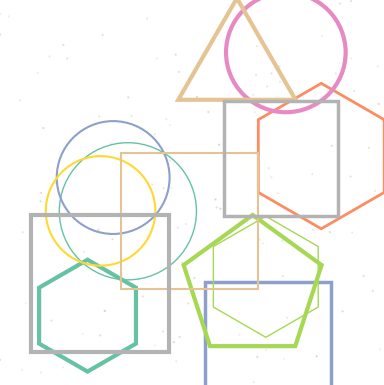[{"shape": "circle", "thickness": 1, "radius": 0.89, "center": [0.332, 0.451]}, {"shape": "hexagon", "thickness": 3, "radius": 0.73, "center": [0.227, 0.18]}, {"shape": "hexagon", "thickness": 2, "radius": 0.94, "center": [0.834, 0.595]}, {"shape": "circle", "thickness": 1.5, "radius": 0.73, "center": [0.294, 0.539]}, {"shape": "square", "thickness": 2.5, "radius": 0.82, "center": [0.696, 0.105]}, {"shape": "circle", "thickness": 3, "radius": 0.78, "center": [0.742, 0.864]}, {"shape": "pentagon", "thickness": 3, "radius": 0.94, "center": [0.656, 0.253]}, {"shape": "hexagon", "thickness": 1, "radius": 0.79, "center": [0.69, 0.281]}, {"shape": "circle", "thickness": 1.5, "radius": 0.71, "center": [0.261, 0.452]}, {"shape": "square", "thickness": 1.5, "radius": 0.89, "center": [0.492, 0.425]}, {"shape": "triangle", "thickness": 3, "radius": 0.88, "center": [0.615, 0.829]}, {"shape": "square", "thickness": 2.5, "radius": 0.74, "center": [0.729, 0.589]}, {"shape": "square", "thickness": 3, "radius": 0.89, "center": [0.259, 0.264]}]